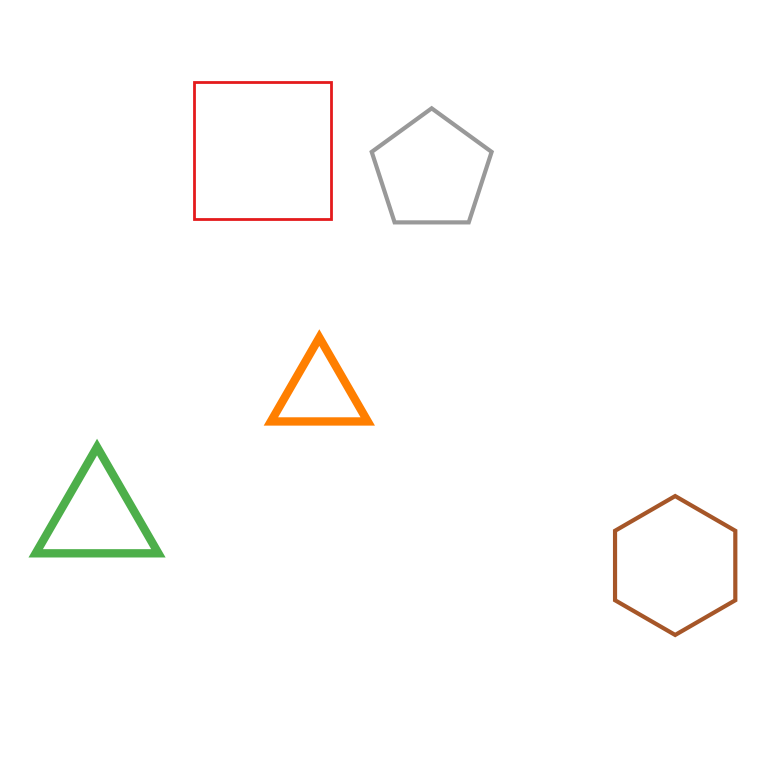[{"shape": "square", "thickness": 1, "radius": 0.45, "center": [0.341, 0.804]}, {"shape": "triangle", "thickness": 3, "radius": 0.46, "center": [0.126, 0.327]}, {"shape": "triangle", "thickness": 3, "radius": 0.36, "center": [0.415, 0.489]}, {"shape": "hexagon", "thickness": 1.5, "radius": 0.45, "center": [0.877, 0.266]}, {"shape": "pentagon", "thickness": 1.5, "radius": 0.41, "center": [0.561, 0.777]}]